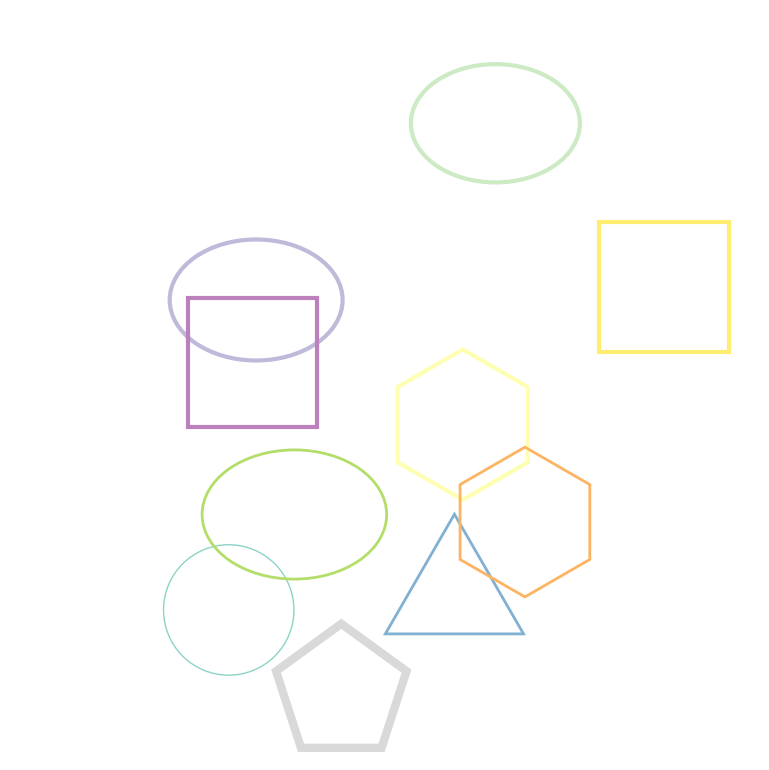[{"shape": "circle", "thickness": 0.5, "radius": 0.42, "center": [0.297, 0.208]}, {"shape": "hexagon", "thickness": 1.5, "radius": 0.49, "center": [0.601, 0.449]}, {"shape": "oval", "thickness": 1.5, "radius": 0.56, "center": [0.333, 0.61]}, {"shape": "triangle", "thickness": 1, "radius": 0.52, "center": [0.59, 0.229]}, {"shape": "hexagon", "thickness": 1, "radius": 0.49, "center": [0.682, 0.322]}, {"shape": "oval", "thickness": 1, "radius": 0.6, "center": [0.382, 0.332]}, {"shape": "pentagon", "thickness": 3, "radius": 0.45, "center": [0.443, 0.101]}, {"shape": "square", "thickness": 1.5, "radius": 0.42, "center": [0.328, 0.529]}, {"shape": "oval", "thickness": 1.5, "radius": 0.55, "center": [0.643, 0.84]}, {"shape": "square", "thickness": 1.5, "radius": 0.42, "center": [0.862, 0.627]}]